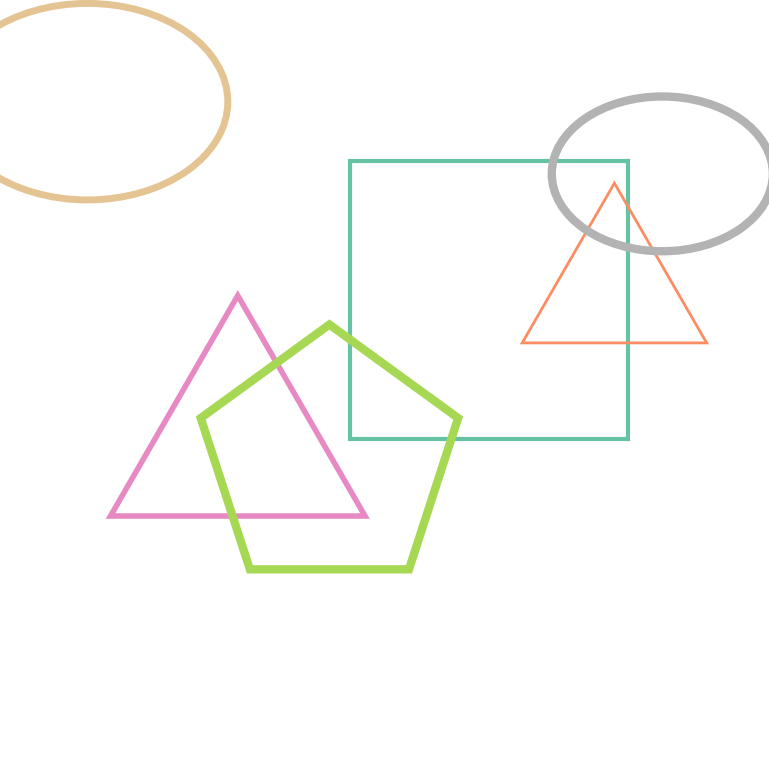[{"shape": "square", "thickness": 1.5, "radius": 0.9, "center": [0.636, 0.611]}, {"shape": "triangle", "thickness": 1, "radius": 0.69, "center": [0.798, 0.624]}, {"shape": "triangle", "thickness": 2, "radius": 0.95, "center": [0.309, 0.425]}, {"shape": "pentagon", "thickness": 3, "radius": 0.88, "center": [0.428, 0.403]}, {"shape": "oval", "thickness": 2.5, "radius": 0.91, "center": [0.114, 0.868]}, {"shape": "oval", "thickness": 3, "radius": 0.72, "center": [0.86, 0.774]}]